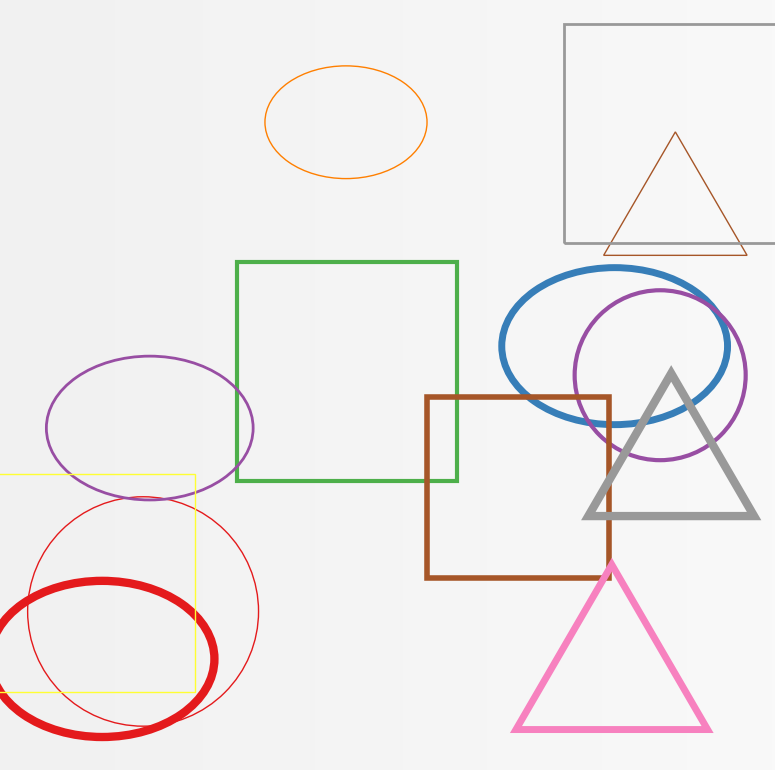[{"shape": "circle", "thickness": 0.5, "radius": 0.74, "center": [0.185, 0.206]}, {"shape": "oval", "thickness": 3, "radius": 0.72, "center": [0.132, 0.144]}, {"shape": "oval", "thickness": 2.5, "radius": 0.73, "center": [0.793, 0.55]}, {"shape": "square", "thickness": 1.5, "radius": 0.71, "center": [0.448, 0.517]}, {"shape": "oval", "thickness": 1, "radius": 0.67, "center": [0.193, 0.444]}, {"shape": "circle", "thickness": 1.5, "radius": 0.55, "center": [0.852, 0.513]}, {"shape": "oval", "thickness": 0.5, "radius": 0.52, "center": [0.446, 0.841]}, {"shape": "square", "thickness": 0.5, "radius": 0.71, "center": [0.11, 0.243]}, {"shape": "square", "thickness": 2, "radius": 0.59, "center": [0.669, 0.366]}, {"shape": "triangle", "thickness": 0.5, "radius": 0.53, "center": [0.871, 0.722]}, {"shape": "triangle", "thickness": 2.5, "radius": 0.71, "center": [0.789, 0.124]}, {"shape": "square", "thickness": 1, "radius": 0.71, "center": [0.869, 0.826]}, {"shape": "triangle", "thickness": 3, "radius": 0.62, "center": [0.866, 0.392]}]